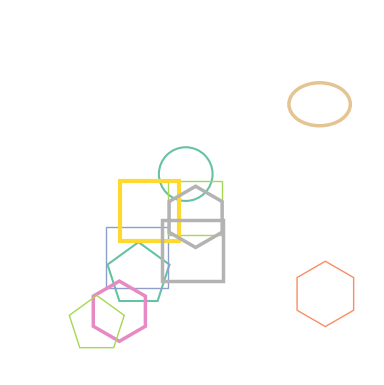[{"shape": "pentagon", "thickness": 1.5, "radius": 0.42, "center": [0.36, 0.287]}, {"shape": "circle", "thickness": 1.5, "radius": 0.35, "center": [0.482, 0.548]}, {"shape": "hexagon", "thickness": 1, "radius": 0.42, "center": [0.845, 0.237]}, {"shape": "square", "thickness": 1, "radius": 0.4, "center": [0.356, 0.332]}, {"shape": "hexagon", "thickness": 2.5, "radius": 0.39, "center": [0.31, 0.192]}, {"shape": "pentagon", "thickness": 1, "radius": 0.38, "center": [0.251, 0.158]}, {"shape": "square", "thickness": 1, "radius": 0.35, "center": [0.506, 0.459]}, {"shape": "square", "thickness": 3, "radius": 0.39, "center": [0.388, 0.452]}, {"shape": "oval", "thickness": 2.5, "radius": 0.4, "center": [0.83, 0.729]}, {"shape": "hexagon", "thickness": 2.5, "radius": 0.4, "center": [0.508, 0.437]}, {"shape": "square", "thickness": 2.5, "radius": 0.4, "center": [0.5, 0.35]}]